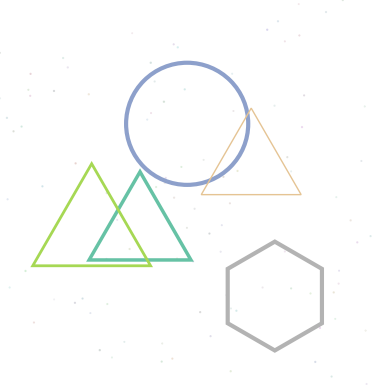[{"shape": "triangle", "thickness": 2.5, "radius": 0.76, "center": [0.364, 0.401]}, {"shape": "circle", "thickness": 3, "radius": 0.79, "center": [0.486, 0.678]}, {"shape": "triangle", "thickness": 2, "radius": 0.88, "center": [0.238, 0.398]}, {"shape": "triangle", "thickness": 1, "radius": 0.75, "center": [0.652, 0.569]}, {"shape": "hexagon", "thickness": 3, "radius": 0.71, "center": [0.714, 0.231]}]